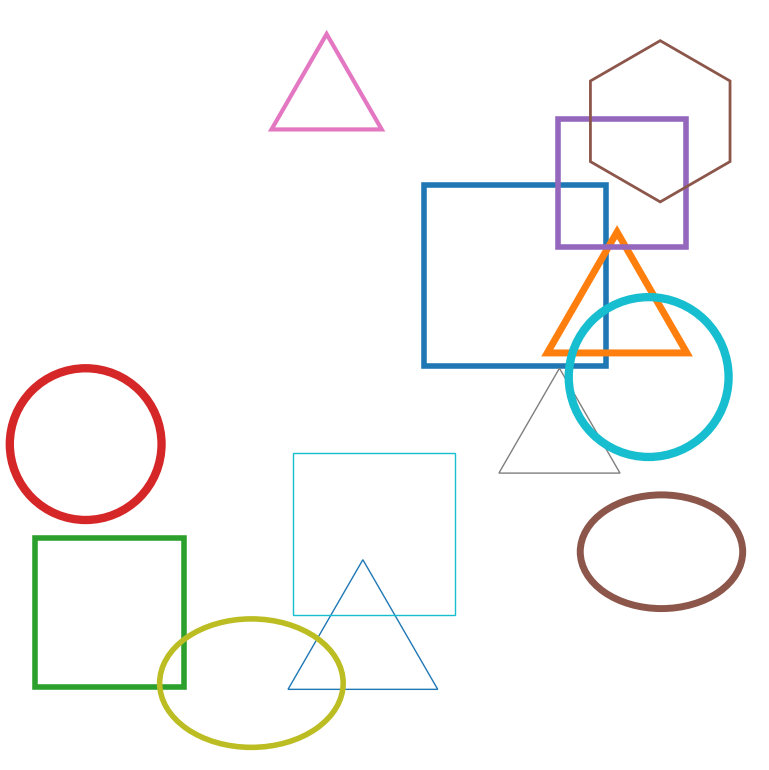[{"shape": "triangle", "thickness": 0.5, "radius": 0.56, "center": [0.471, 0.161]}, {"shape": "square", "thickness": 2, "radius": 0.59, "center": [0.669, 0.642]}, {"shape": "triangle", "thickness": 2.5, "radius": 0.52, "center": [0.801, 0.594]}, {"shape": "square", "thickness": 2, "radius": 0.49, "center": [0.142, 0.205]}, {"shape": "circle", "thickness": 3, "radius": 0.49, "center": [0.111, 0.423]}, {"shape": "square", "thickness": 2, "radius": 0.41, "center": [0.808, 0.762]}, {"shape": "hexagon", "thickness": 1, "radius": 0.52, "center": [0.857, 0.842]}, {"shape": "oval", "thickness": 2.5, "radius": 0.53, "center": [0.859, 0.283]}, {"shape": "triangle", "thickness": 1.5, "radius": 0.41, "center": [0.424, 0.873]}, {"shape": "triangle", "thickness": 0.5, "radius": 0.45, "center": [0.727, 0.431]}, {"shape": "oval", "thickness": 2, "radius": 0.6, "center": [0.327, 0.113]}, {"shape": "square", "thickness": 0.5, "radius": 0.53, "center": [0.486, 0.307]}, {"shape": "circle", "thickness": 3, "radius": 0.52, "center": [0.842, 0.51]}]